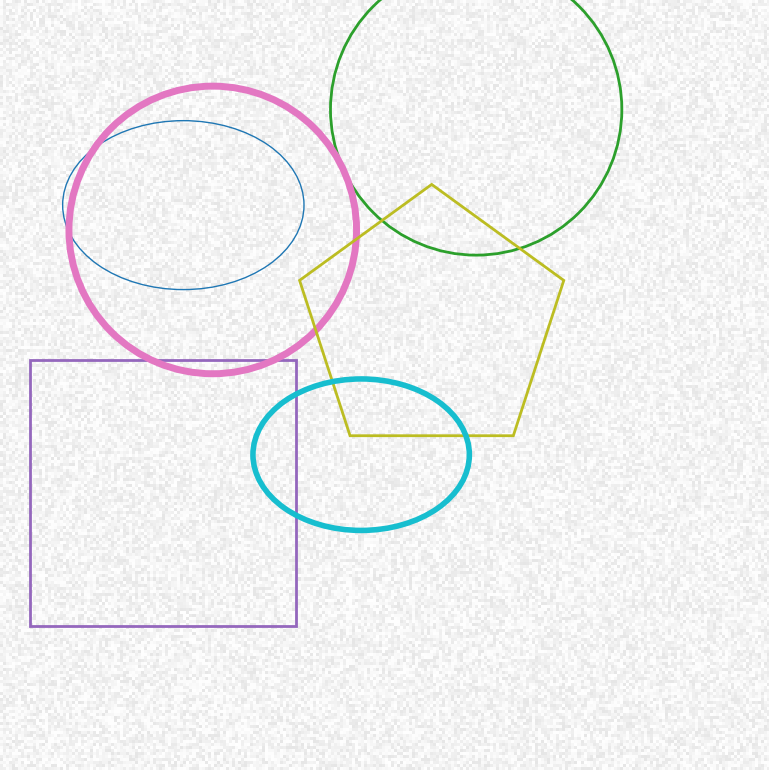[{"shape": "oval", "thickness": 0.5, "radius": 0.78, "center": [0.238, 0.734]}, {"shape": "circle", "thickness": 1, "radius": 0.95, "center": [0.618, 0.858]}, {"shape": "square", "thickness": 1, "radius": 0.86, "center": [0.211, 0.36]}, {"shape": "circle", "thickness": 2.5, "radius": 0.93, "center": [0.276, 0.701]}, {"shape": "pentagon", "thickness": 1, "radius": 0.9, "center": [0.561, 0.58]}, {"shape": "oval", "thickness": 2, "radius": 0.7, "center": [0.469, 0.409]}]